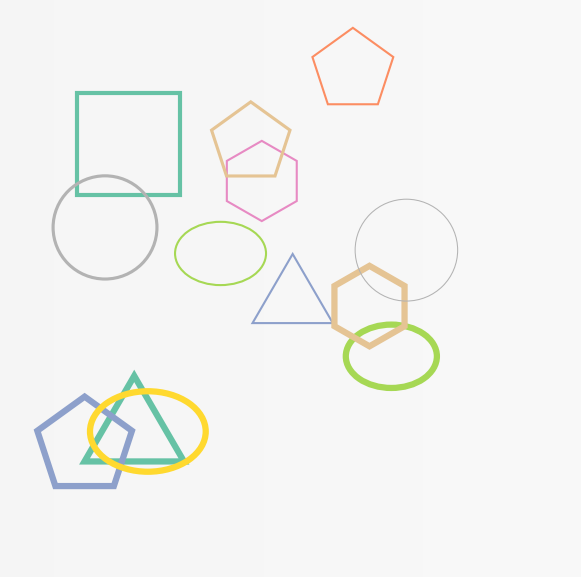[{"shape": "square", "thickness": 2, "radius": 0.44, "center": [0.221, 0.75]}, {"shape": "triangle", "thickness": 3, "radius": 0.49, "center": [0.231, 0.249]}, {"shape": "pentagon", "thickness": 1, "radius": 0.37, "center": [0.607, 0.878]}, {"shape": "pentagon", "thickness": 3, "radius": 0.43, "center": [0.146, 0.227]}, {"shape": "triangle", "thickness": 1, "radius": 0.4, "center": [0.504, 0.48]}, {"shape": "hexagon", "thickness": 1, "radius": 0.35, "center": [0.45, 0.686]}, {"shape": "oval", "thickness": 1, "radius": 0.39, "center": [0.379, 0.56]}, {"shape": "oval", "thickness": 3, "radius": 0.39, "center": [0.673, 0.382]}, {"shape": "oval", "thickness": 3, "radius": 0.5, "center": [0.254, 0.252]}, {"shape": "hexagon", "thickness": 3, "radius": 0.35, "center": [0.636, 0.469]}, {"shape": "pentagon", "thickness": 1.5, "radius": 0.35, "center": [0.431, 0.752]}, {"shape": "circle", "thickness": 1.5, "radius": 0.45, "center": [0.181, 0.605]}, {"shape": "circle", "thickness": 0.5, "radius": 0.44, "center": [0.699, 0.566]}]